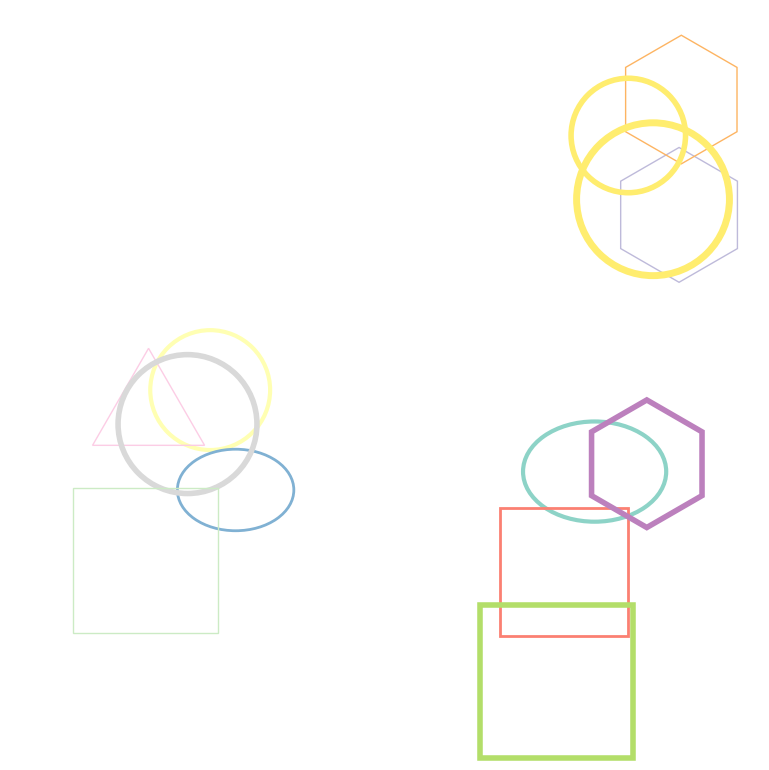[{"shape": "oval", "thickness": 1.5, "radius": 0.46, "center": [0.772, 0.388]}, {"shape": "circle", "thickness": 1.5, "radius": 0.39, "center": [0.273, 0.493]}, {"shape": "hexagon", "thickness": 0.5, "radius": 0.44, "center": [0.882, 0.721]}, {"shape": "square", "thickness": 1, "radius": 0.42, "center": [0.732, 0.258]}, {"shape": "oval", "thickness": 1, "radius": 0.38, "center": [0.306, 0.364]}, {"shape": "hexagon", "thickness": 0.5, "radius": 0.42, "center": [0.885, 0.871]}, {"shape": "square", "thickness": 2, "radius": 0.49, "center": [0.723, 0.115]}, {"shape": "triangle", "thickness": 0.5, "radius": 0.42, "center": [0.193, 0.464]}, {"shape": "circle", "thickness": 2, "radius": 0.45, "center": [0.244, 0.449]}, {"shape": "hexagon", "thickness": 2, "radius": 0.41, "center": [0.84, 0.398]}, {"shape": "square", "thickness": 0.5, "radius": 0.47, "center": [0.189, 0.272]}, {"shape": "circle", "thickness": 2.5, "radius": 0.5, "center": [0.848, 0.741]}, {"shape": "circle", "thickness": 2, "radius": 0.37, "center": [0.816, 0.824]}]